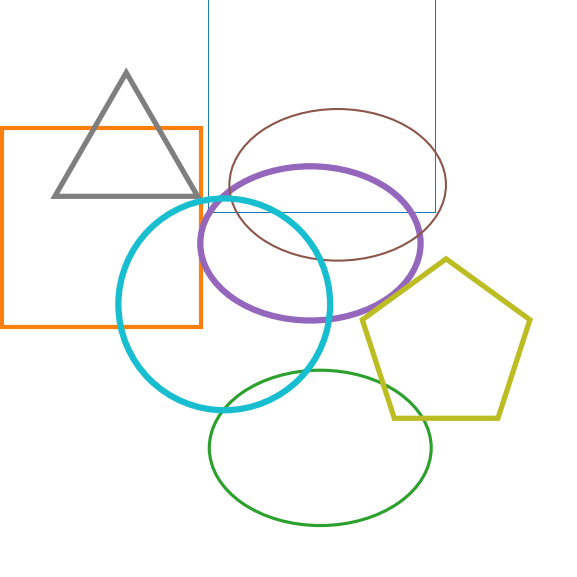[{"shape": "square", "thickness": 0.5, "radius": 0.98, "center": [0.557, 0.829]}, {"shape": "square", "thickness": 2, "radius": 0.86, "center": [0.176, 0.605]}, {"shape": "oval", "thickness": 1.5, "radius": 0.96, "center": [0.555, 0.224]}, {"shape": "oval", "thickness": 3, "radius": 0.95, "center": [0.538, 0.578]}, {"shape": "oval", "thickness": 1, "radius": 0.94, "center": [0.585, 0.679]}, {"shape": "triangle", "thickness": 2.5, "radius": 0.71, "center": [0.219, 0.731]}, {"shape": "pentagon", "thickness": 2.5, "radius": 0.76, "center": [0.773, 0.398]}, {"shape": "circle", "thickness": 3, "radius": 0.92, "center": [0.388, 0.472]}]